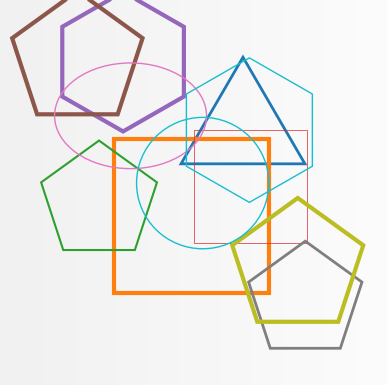[{"shape": "triangle", "thickness": 2, "radius": 0.92, "center": [0.627, 0.667]}, {"shape": "square", "thickness": 3, "radius": 1.0, "center": [0.494, 0.439]}, {"shape": "pentagon", "thickness": 1.5, "radius": 0.79, "center": [0.256, 0.478]}, {"shape": "square", "thickness": 0.5, "radius": 0.73, "center": [0.647, 0.516]}, {"shape": "hexagon", "thickness": 3, "radius": 0.91, "center": [0.318, 0.84]}, {"shape": "pentagon", "thickness": 3, "radius": 0.88, "center": [0.2, 0.846]}, {"shape": "oval", "thickness": 1, "radius": 0.98, "center": [0.337, 0.699]}, {"shape": "pentagon", "thickness": 2, "radius": 0.77, "center": [0.788, 0.22]}, {"shape": "pentagon", "thickness": 3, "radius": 0.89, "center": [0.768, 0.308]}, {"shape": "circle", "thickness": 1, "radius": 0.85, "center": [0.523, 0.524]}, {"shape": "hexagon", "thickness": 1, "radius": 0.94, "center": [0.644, 0.662]}]